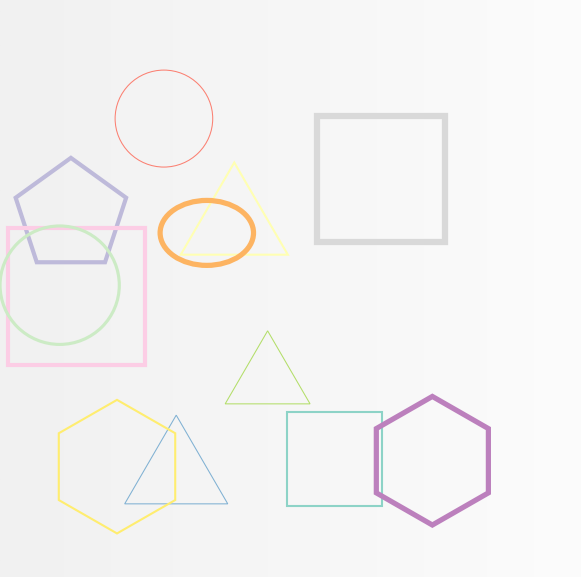[{"shape": "square", "thickness": 1, "radius": 0.41, "center": [0.576, 0.204]}, {"shape": "triangle", "thickness": 1, "radius": 0.53, "center": [0.403, 0.611]}, {"shape": "pentagon", "thickness": 2, "radius": 0.5, "center": [0.122, 0.626]}, {"shape": "circle", "thickness": 0.5, "radius": 0.42, "center": [0.282, 0.794]}, {"shape": "triangle", "thickness": 0.5, "radius": 0.51, "center": [0.303, 0.178]}, {"shape": "oval", "thickness": 2.5, "radius": 0.4, "center": [0.356, 0.596]}, {"shape": "triangle", "thickness": 0.5, "radius": 0.42, "center": [0.46, 0.342]}, {"shape": "square", "thickness": 2, "radius": 0.59, "center": [0.132, 0.486]}, {"shape": "square", "thickness": 3, "radius": 0.55, "center": [0.655, 0.689]}, {"shape": "hexagon", "thickness": 2.5, "radius": 0.56, "center": [0.744, 0.201]}, {"shape": "circle", "thickness": 1.5, "radius": 0.51, "center": [0.103, 0.505]}, {"shape": "hexagon", "thickness": 1, "radius": 0.58, "center": [0.201, 0.191]}]